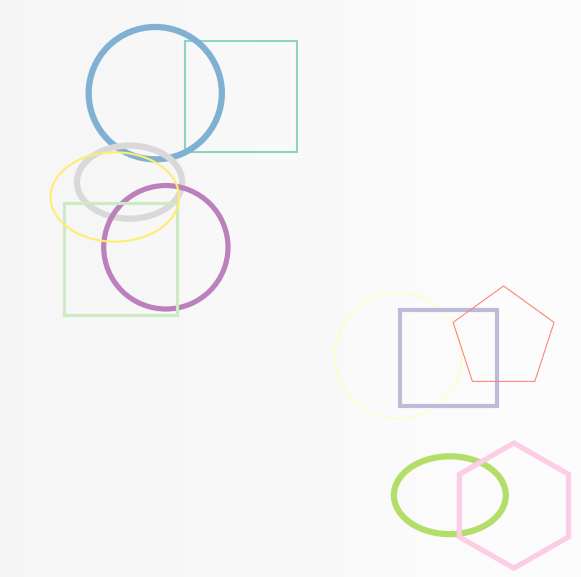[{"shape": "square", "thickness": 1, "radius": 0.48, "center": [0.415, 0.832]}, {"shape": "circle", "thickness": 0.5, "radius": 0.54, "center": [0.685, 0.383]}, {"shape": "square", "thickness": 2, "radius": 0.42, "center": [0.771, 0.379]}, {"shape": "pentagon", "thickness": 0.5, "radius": 0.46, "center": [0.866, 0.413]}, {"shape": "circle", "thickness": 3, "radius": 0.57, "center": [0.267, 0.838]}, {"shape": "oval", "thickness": 3, "radius": 0.48, "center": [0.774, 0.142]}, {"shape": "hexagon", "thickness": 2.5, "radius": 0.54, "center": [0.884, 0.124]}, {"shape": "oval", "thickness": 3, "radius": 0.45, "center": [0.223, 0.684]}, {"shape": "circle", "thickness": 2.5, "radius": 0.53, "center": [0.285, 0.571]}, {"shape": "square", "thickness": 1.5, "radius": 0.49, "center": [0.207, 0.55]}, {"shape": "oval", "thickness": 1, "radius": 0.55, "center": [0.197, 0.658]}]